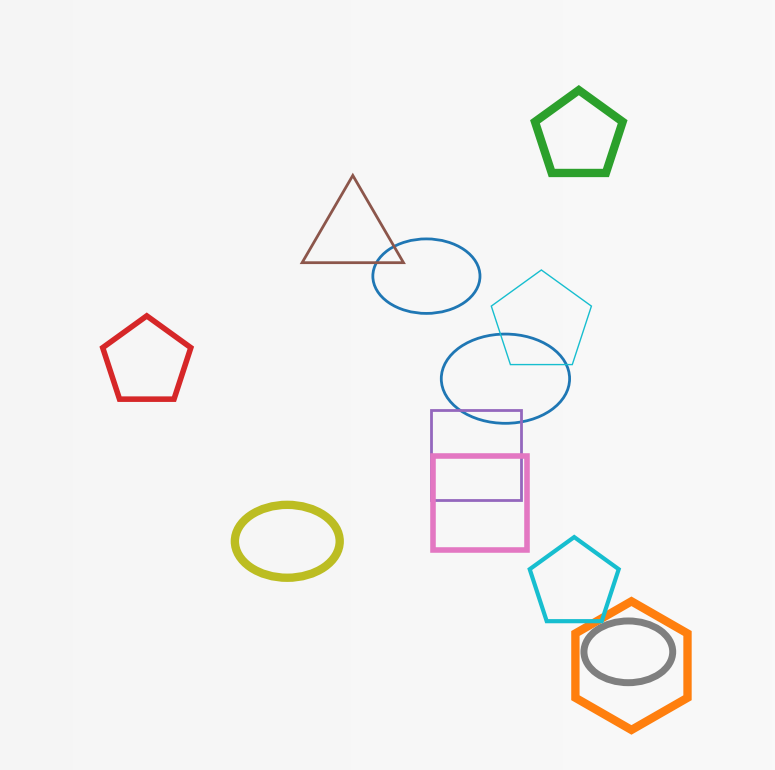[{"shape": "oval", "thickness": 1, "radius": 0.35, "center": [0.55, 0.641]}, {"shape": "oval", "thickness": 1, "radius": 0.41, "center": [0.652, 0.508]}, {"shape": "hexagon", "thickness": 3, "radius": 0.42, "center": [0.815, 0.136]}, {"shape": "pentagon", "thickness": 3, "radius": 0.3, "center": [0.747, 0.823]}, {"shape": "pentagon", "thickness": 2, "radius": 0.3, "center": [0.189, 0.53]}, {"shape": "square", "thickness": 1, "radius": 0.29, "center": [0.614, 0.409]}, {"shape": "triangle", "thickness": 1, "radius": 0.38, "center": [0.455, 0.697]}, {"shape": "square", "thickness": 2, "radius": 0.3, "center": [0.619, 0.347]}, {"shape": "oval", "thickness": 2.5, "radius": 0.29, "center": [0.811, 0.153]}, {"shape": "oval", "thickness": 3, "radius": 0.34, "center": [0.371, 0.297]}, {"shape": "pentagon", "thickness": 1.5, "radius": 0.3, "center": [0.741, 0.242]}, {"shape": "pentagon", "thickness": 0.5, "radius": 0.34, "center": [0.699, 0.581]}]